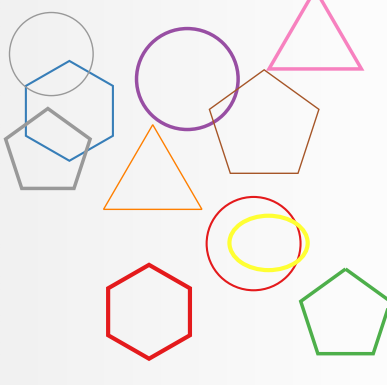[{"shape": "circle", "thickness": 1.5, "radius": 0.61, "center": [0.654, 0.367]}, {"shape": "hexagon", "thickness": 3, "radius": 0.61, "center": [0.385, 0.19]}, {"shape": "hexagon", "thickness": 1.5, "radius": 0.65, "center": [0.179, 0.712]}, {"shape": "pentagon", "thickness": 2.5, "radius": 0.61, "center": [0.892, 0.18]}, {"shape": "circle", "thickness": 2.5, "radius": 0.66, "center": [0.483, 0.795]}, {"shape": "triangle", "thickness": 1, "radius": 0.73, "center": [0.394, 0.53]}, {"shape": "oval", "thickness": 3, "radius": 0.5, "center": [0.693, 0.369]}, {"shape": "pentagon", "thickness": 1, "radius": 0.74, "center": [0.682, 0.67]}, {"shape": "triangle", "thickness": 2.5, "radius": 0.69, "center": [0.813, 0.89]}, {"shape": "circle", "thickness": 1, "radius": 0.54, "center": [0.132, 0.86]}, {"shape": "pentagon", "thickness": 2.5, "radius": 0.57, "center": [0.124, 0.603]}]